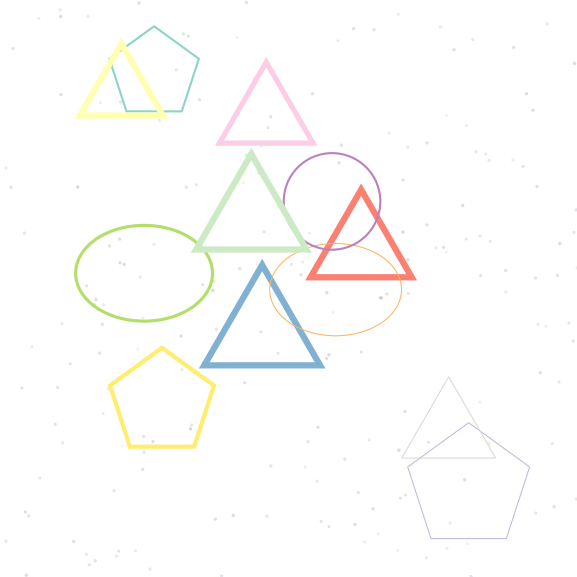[{"shape": "pentagon", "thickness": 1, "radius": 0.41, "center": [0.267, 0.872]}, {"shape": "triangle", "thickness": 3, "radius": 0.42, "center": [0.21, 0.841]}, {"shape": "pentagon", "thickness": 0.5, "radius": 0.55, "center": [0.812, 0.156]}, {"shape": "triangle", "thickness": 3, "radius": 0.51, "center": [0.625, 0.57]}, {"shape": "triangle", "thickness": 3, "radius": 0.58, "center": [0.454, 0.424]}, {"shape": "oval", "thickness": 0.5, "radius": 0.57, "center": [0.581, 0.498]}, {"shape": "oval", "thickness": 1.5, "radius": 0.59, "center": [0.249, 0.526]}, {"shape": "triangle", "thickness": 2.5, "radius": 0.47, "center": [0.461, 0.798]}, {"shape": "triangle", "thickness": 0.5, "radius": 0.47, "center": [0.777, 0.253]}, {"shape": "circle", "thickness": 1, "radius": 0.42, "center": [0.575, 0.65]}, {"shape": "triangle", "thickness": 3, "radius": 0.55, "center": [0.435, 0.622]}, {"shape": "pentagon", "thickness": 2, "radius": 0.47, "center": [0.281, 0.302]}]